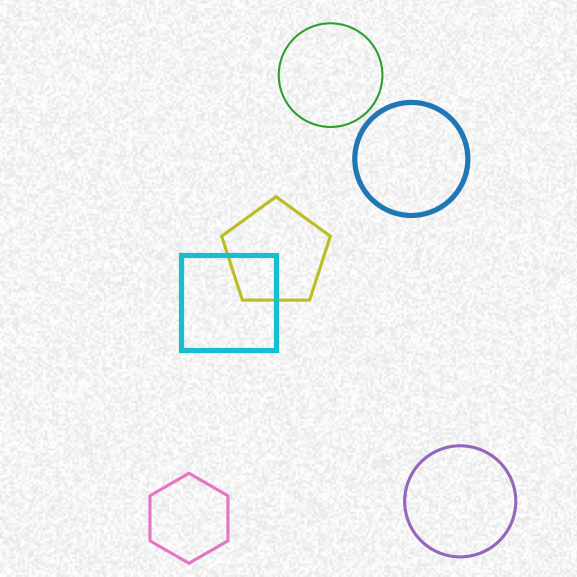[{"shape": "circle", "thickness": 2.5, "radius": 0.49, "center": [0.712, 0.724]}, {"shape": "circle", "thickness": 1, "radius": 0.45, "center": [0.572, 0.869]}, {"shape": "circle", "thickness": 1.5, "radius": 0.48, "center": [0.797, 0.131]}, {"shape": "hexagon", "thickness": 1.5, "radius": 0.39, "center": [0.327, 0.102]}, {"shape": "pentagon", "thickness": 1.5, "radius": 0.49, "center": [0.478, 0.56]}, {"shape": "square", "thickness": 2.5, "radius": 0.41, "center": [0.396, 0.475]}]